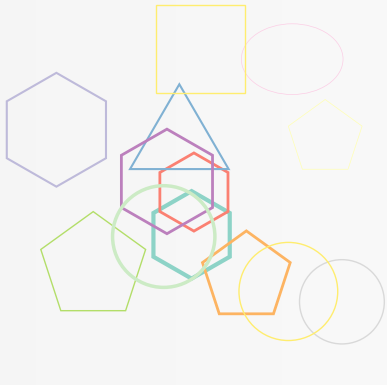[{"shape": "hexagon", "thickness": 3, "radius": 0.57, "center": [0.494, 0.39]}, {"shape": "pentagon", "thickness": 0.5, "radius": 0.5, "center": [0.839, 0.641]}, {"shape": "hexagon", "thickness": 1.5, "radius": 0.74, "center": [0.145, 0.663]}, {"shape": "hexagon", "thickness": 2, "radius": 0.51, "center": [0.5, 0.501]}, {"shape": "triangle", "thickness": 1.5, "radius": 0.73, "center": [0.463, 0.634]}, {"shape": "pentagon", "thickness": 2, "radius": 0.6, "center": [0.636, 0.281]}, {"shape": "pentagon", "thickness": 1, "radius": 0.71, "center": [0.241, 0.308]}, {"shape": "oval", "thickness": 0.5, "radius": 0.66, "center": [0.754, 0.846]}, {"shape": "circle", "thickness": 1, "radius": 0.55, "center": [0.882, 0.216]}, {"shape": "hexagon", "thickness": 2, "radius": 0.68, "center": [0.431, 0.529]}, {"shape": "circle", "thickness": 2.5, "radius": 0.66, "center": [0.423, 0.386]}, {"shape": "circle", "thickness": 1, "radius": 0.64, "center": [0.744, 0.243]}, {"shape": "square", "thickness": 1, "radius": 0.57, "center": [0.518, 0.872]}]